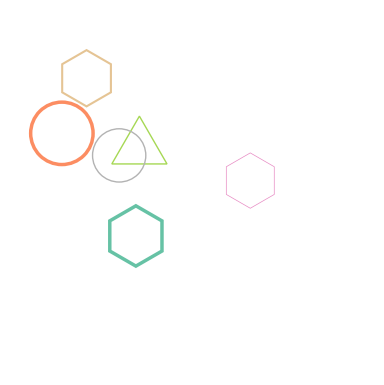[{"shape": "hexagon", "thickness": 2.5, "radius": 0.39, "center": [0.353, 0.387]}, {"shape": "circle", "thickness": 2.5, "radius": 0.41, "center": [0.161, 0.654]}, {"shape": "hexagon", "thickness": 0.5, "radius": 0.36, "center": [0.65, 0.531]}, {"shape": "triangle", "thickness": 1, "radius": 0.41, "center": [0.362, 0.616]}, {"shape": "hexagon", "thickness": 1.5, "radius": 0.37, "center": [0.225, 0.797]}, {"shape": "circle", "thickness": 1, "radius": 0.35, "center": [0.31, 0.596]}]